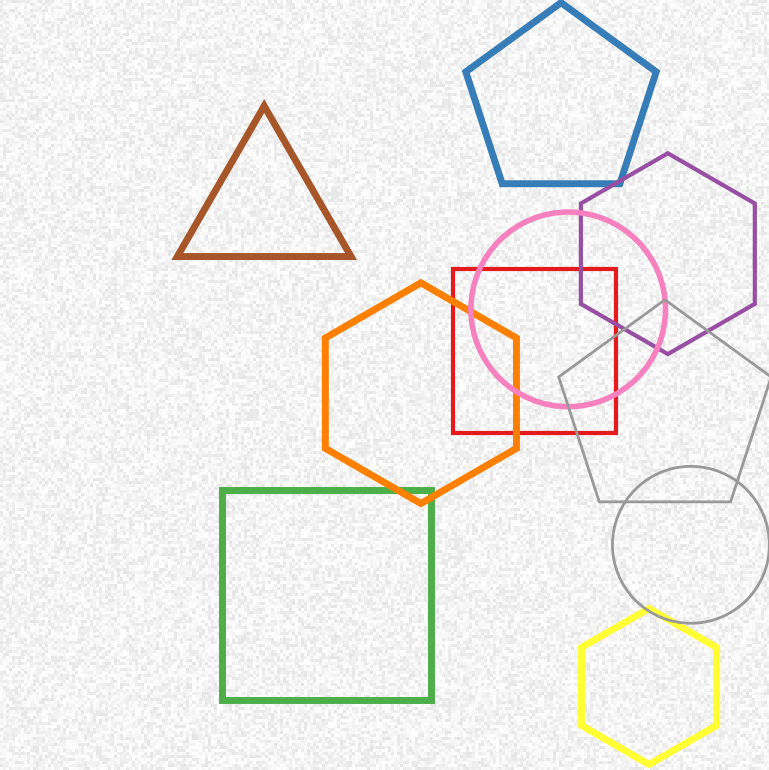[{"shape": "square", "thickness": 1.5, "radius": 0.53, "center": [0.694, 0.544]}, {"shape": "pentagon", "thickness": 2.5, "radius": 0.65, "center": [0.729, 0.867]}, {"shape": "square", "thickness": 2.5, "radius": 0.68, "center": [0.424, 0.227]}, {"shape": "hexagon", "thickness": 1.5, "radius": 0.65, "center": [0.867, 0.671]}, {"shape": "hexagon", "thickness": 2.5, "radius": 0.72, "center": [0.547, 0.489]}, {"shape": "hexagon", "thickness": 2.5, "radius": 0.51, "center": [0.843, 0.109]}, {"shape": "triangle", "thickness": 2.5, "radius": 0.65, "center": [0.343, 0.732]}, {"shape": "circle", "thickness": 2, "radius": 0.63, "center": [0.738, 0.598]}, {"shape": "pentagon", "thickness": 1, "radius": 0.73, "center": [0.864, 0.466]}, {"shape": "circle", "thickness": 1, "radius": 0.51, "center": [0.897, 0.292]}]